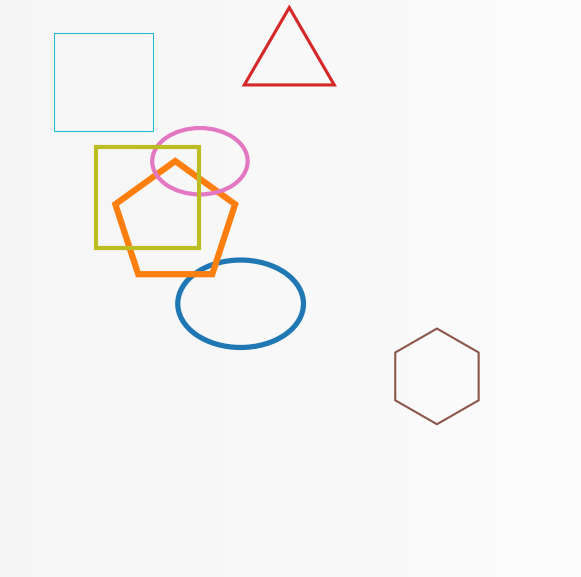[{"shape": "oval", "thickness": 2.5, "radius": 0.54, "center": [0.414, 0.473]}, {"shape": "pentagon", "thickness": 3, "radius": 0.54, "center": [0.301, 0.612]}, {"shape": "triangle", "thickness": 1.5, "radius": 0.45, "center": [0.498, 0.897]}, {"shape": "hexagon", "thickness": 1, "radius": 0.41, "center": [0.752, 0.347]}, {"shape": "oval", "thickness": 2, "radius": 0.41, "center": [0.344, 0.72]}, {"shape": "square", "thickness": 2, "radius": 0.44, "center": [0.254, 0.657]}, {"shape": "square", "thickness": 0.5, "radius": 0.43, "center": [0.179, 0.857]}]